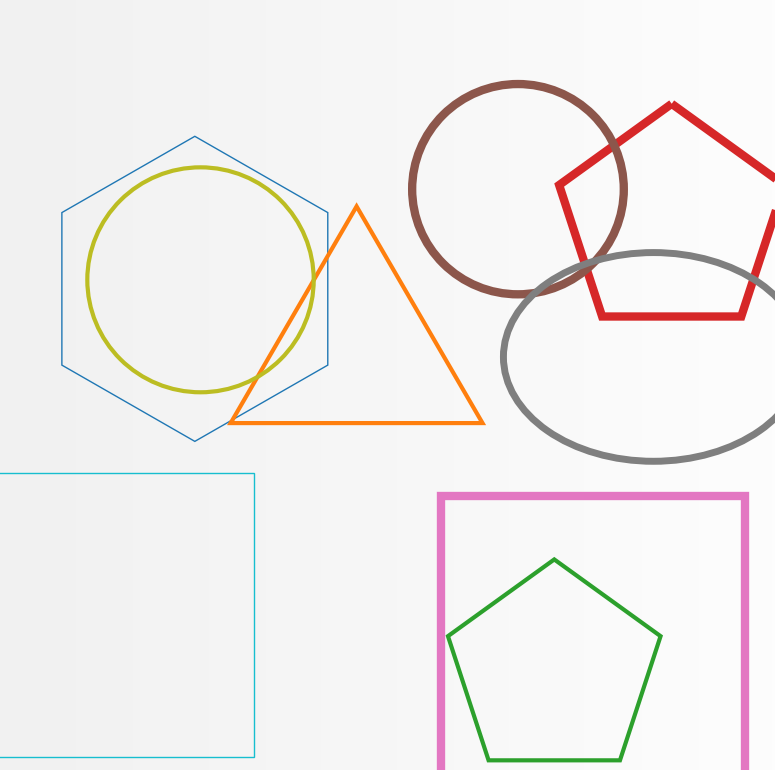[{"shape": "hexagon", "thickness": 0.5, "radius": 0.99, "center": [0.251, 0.625]}, {"shape": "triangle", "thickness": 1.5, "radius": 0.94, "center": [0.46, 0.544]}, {"shape": "pentagon", "thickness": 1.5, "radius": 0.72, "center": [0.715, 0.129]}, {"shape": "pentagon", "thickness": 3, "radius": 0.76, "center": [0.867, 0.712]}, {"shape": "circle", "thickness": 3, "radius": 0.68, "center": [0.668, 0.754]}, {"shape": "square", "thickness": 3, "radius": 0.98, "center": [0.766, 0.16]}, {"shape": "oval", "thickness": 2.5, "radius": 0.97, "center": [0.843, 0.536]}, {"shape": "circle", "thickness": 1.5, "radius": 0.73, "center": [0.259, 0.637]}, {"shape": "square", "thickness": 0.5, "radius": 0.92, "center": [0.144, 0.202]}]